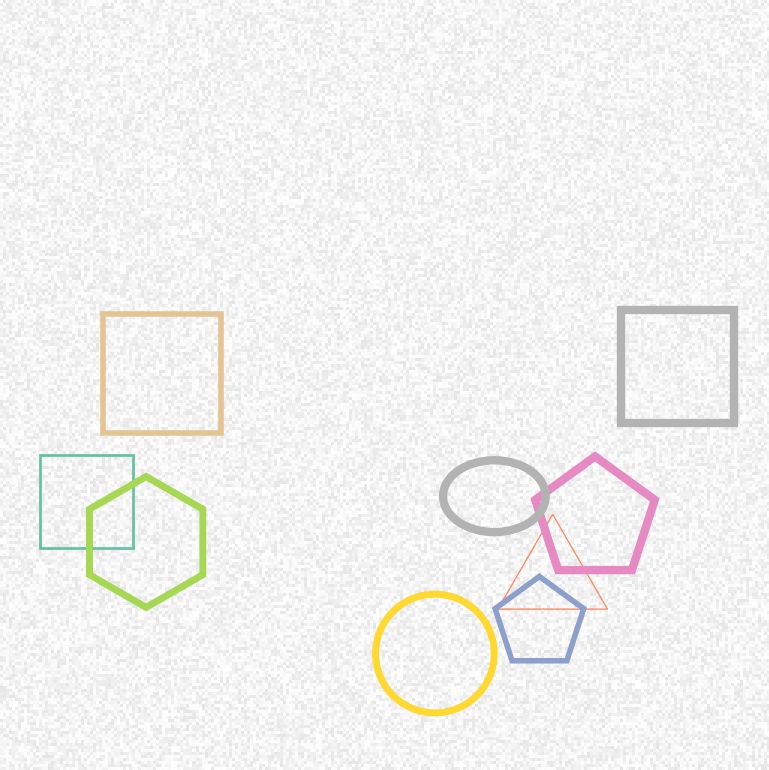[{"shape": "square", "thickness": 1, "radius": 0.3, "center": [0.112, 0.349]}, {"shape": "triangle", "thickness": 0.5, "radius": 0.41, "center": [0.718, 0.25]}, {"shape": "pentagon", "thickness": 2, "radius": 0.3, "center": [0.701, 0.191]}, {"shape": "pentagon", "thickness": 3, "radius": 0.41, "center": [0.773, 0.326]}, {"shape": "hexagon", "thickness": 2.5, "radius": 0.43, "center": [0.19, 0.296]}, {"shape": "circle", "thickness": 2.5, "radius": 0.39, "center": [0.565, 0.151]}, {"shape": "square", "thickness": 2, "radius": 0.38, "center": [0.211, 0.515]}, {"shape": "oval", "thickness": 3, "radius": 0.33, "center": [0.642, 0.356]}, {"shape": "square", "thickness": 3, "radius": 0.37, "center": [0.88, 0.524]}]